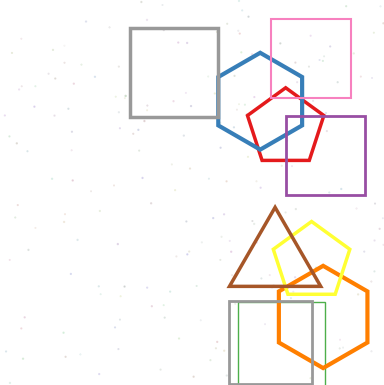[{"shape": "pentagon", "thickness": 2.5, "radius": 0.52, "center": [0.742, 0.668]}, {"shape": "hexagon", "thickness": 3, "radius": 0.63, "center": [0.676, 0.737]}, {"shape": "square", "thickness": 1, "radius": 0.56, "center": [0.732, 0.103]}, {"shape": "square", "thickness": 2, "radius": 0.51, "center": [0.846, 0.595]}, {"shape": "hexagon", "thickness": 3, "radius": 0.66, "center": [0.839, 0.177]}, {"shape": "pentagon", "thickness": 2.5, "radius": 0.52, "center": [0.809, 0.32]}, {"shape": "triangle", "thickness": 2.5, "radius": 0.68, "center": [0.715, 0.325]}, {"shape": "square", "thickness": 1.5, "radius": 0.52, "center": [0.807, 0.848]}, {"shape": "square", "thickness": 2, "radius": 0.54, "center": [0.702, 0.111]}, {"shape": "square", "thickness": 2.5, "radius": 0.57, "center": [0.453, 0.812]}]